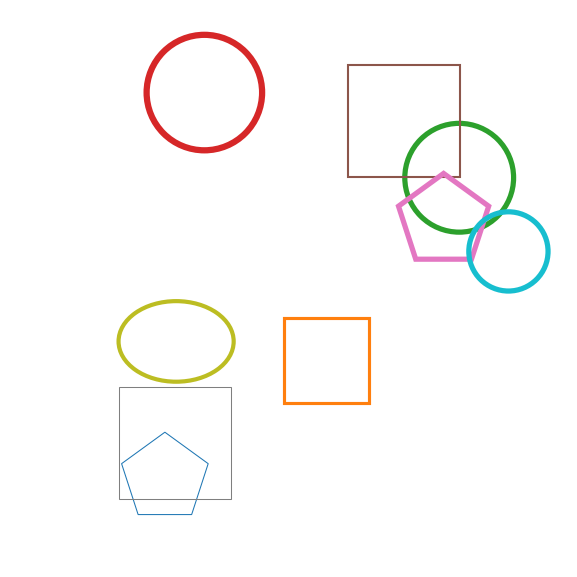[{"shape": "pentagon", "thickness": 0.5, "radius": 0.39, "center": [0.286, 0.172]}, {"shape": "square", "thickness": 1.5, "radius": 0.37, "center": [0.565, 0.375]}, {"shape": "circle", "thickness": 2.5, "radius": 0.47, "center": [0.795, 0.691]}, {"shape": "circle", "thickness": 3, "radius": 0.5, "center": [0.354, 0.839]}, {"shape": "square", "thickness": 1, "radius": 0.48, "center": [0.699, 0.79]}, {"shape": "pentagon", "thickness": 2.5, "radius": 0.41, "center": [0.768, 0.617]}, {"shape": "square", "thickness": 0.5, "radius": 0.48, "center": [0.304, 0.233]}, {"shape": "oval", "thickness": 2, "radius": 0.5, "center": [0.305, 0.408]}, {"shape": "circle", "thickness": 2.5, "radius": 0.34, "center": [0.88, 0.564]}]